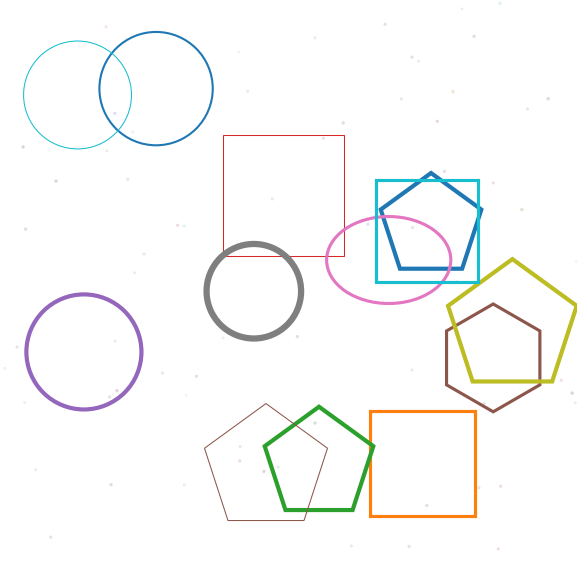[{"shape": "pentagon", "thickness": 2, "radius": 0.46, "center": [0.746, 0.608]}, {"shape": "circle", "thickness": 1, "radius": 0.49, "center": [0.27, 0.846]}, {"shape": "square", "thickness": 1.5, "radius": 0.45, "center": [0.731, 0.197]}, {"shape": "pentagon", "thickness": 2, "radius": 0.49, "center": [0.552, 0.196]}, {"shape": "square", "thickness": 0.5, "radius": 0.52, "center": [0.491, 0.661]}, {"shape": "circle", "thickness": 2, "radius": 0.5, "center": [0.145, 0.39]}, {"shape": "pentagon", "thickness": 0.5, "radius": 0.56, "center": [0.461, 0.188]}, {"shape": "hexagon", "thickness": 1.5, "radius": 0.47, "center": [0.854, 0.379]}, {"shape": "oval", "thickness": 1.5, "radius": 0.54, "center": [0.673, 0.549]}, {"shape": "circle", "thickness": 3, "radius": 0.41, "center": [0.44, 0.495]}, {"shape": "pentagon", "thickness": 2, "radius": 0.59, "center": [0.887, 0.433]}, {"shape": "circle", "thickness": 0.5, "radius": 0.47, "center": [0.134, 0.835]}, {"shape": "square", "thickness": 1.5, "radius": 0.44, "center": [0.739, 0.599]}]